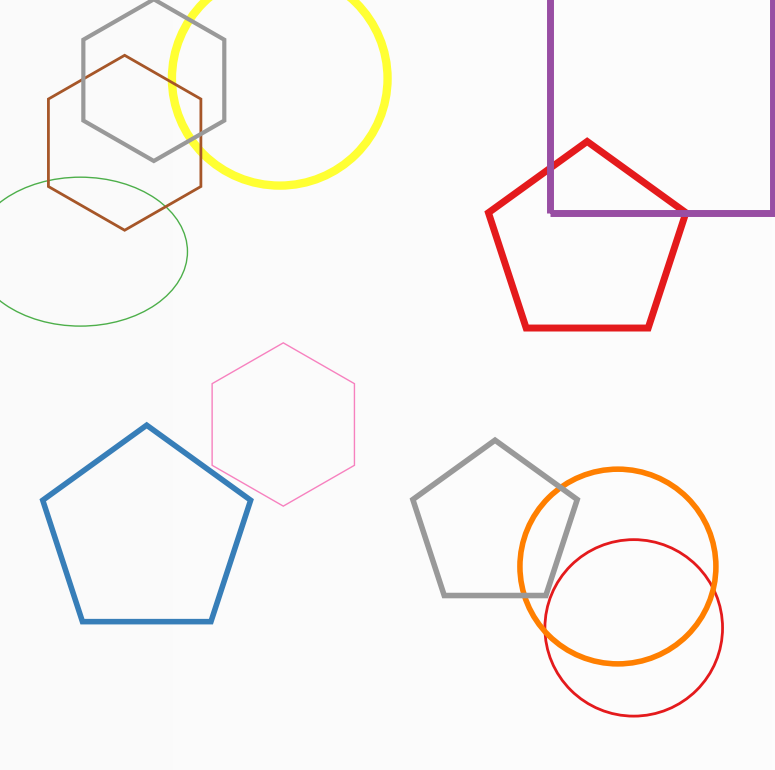[{"shape": "pentagon", "thickness": 2.5, "radius": 0.67, "center": [0.758, 0.682]}, {"shape": "circle", "thickness": 1, "radius": 0.57, "center": [0.818, 0.185]}, {"shape": "pentagon", "thickness": 2, "radius": 0.71, "center": [0.189, 0.307]}, {"shape": "oval", "thickness": 0.5, "radius": 0.69, "center": [0.104, 0.673]}, {"shape": "square", "thickness": 2.5, "radius": 0.72, "center": [0.853, 0.867]}, {"shape": "circle", "thickness": 2, "radius": 0.63, "center": [0.797, 0.264]}, {"shape": "circle", "thickness": 3, "radius": 0.7, "center": [0.361, 0.898]}, {"shape": "hexagon", "thickness": 1, "radius": 0.57, "center": [0.161, 0.815]}, {"shape": "hexagon", "thickness": 0.5, "radius": 0.53, "center": [0.366, 0.449]}, {"shape": "pentagon", "thickness": 2, "radius": 0.56, "center": [0.639, 0.317]}, {"shape": "hexagon", "thickness": 1.5, "radius": 0.52, "center": [0.198, 0.896]}]